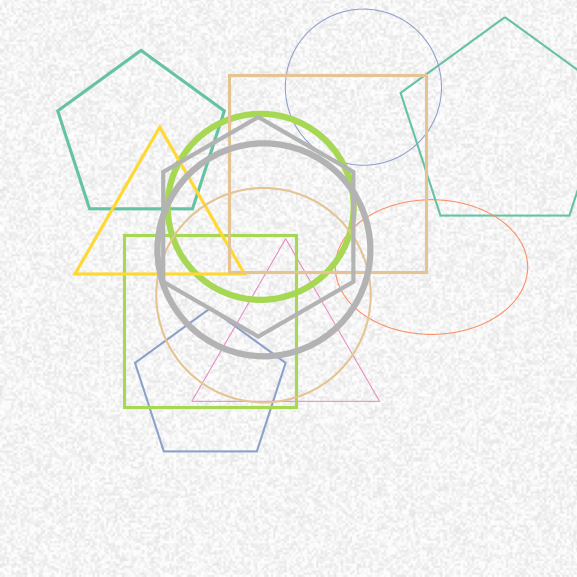[{"shape": "pentagon", "thickness": 1, "radius": 0.95, "center": [0.874, 0.78]}, {"shape": "pentagon", "thickness": 1.5, "radius": 0.76, "center": [0.244, 0.76]}, {"shape": "oval", "thickness": 0.5, "radius": 0.83, "center": [0.747, 0.537]}, {"shape": "pentagon", "thickness": 1, "radius": 0.69, "center": [0.364, 0.328]}, {"shape": "circle", "thickness": 0.5, "radius": 0.68, "center": [0.629, 0.848]}, {"shape": "triangle", "thickness": 0.5, "radius": 0.94, "center": [0.495, 0.398]}, {"shape": "circle", "thickness": 3, "radius": 0.81, "center": [0.451, 0.641]}, {"shape": "square", "thickness": 1.5, "radius": 0.74, "center": [0.364, 0.444]}, {"shape": "triangle", "thickness": 1.5, "radius": 0.85, "center": [0.277, 0.609]}, {"shape": "circle", "thickness": 1, "radius": 0.93, "center": [0.456, 0.488]}, {"shape": "square", "thickness": 1.5, "radius": 0.85, "center": [0.567, 0.699]}, {"shape": "circle", "thickness": 3, "radius": 0.92, "center": [0.457, 0.567]}, {"shape": "hexagon", "thickness": 2, "radius": 0.95, "center": [0.447, 0.606]}]